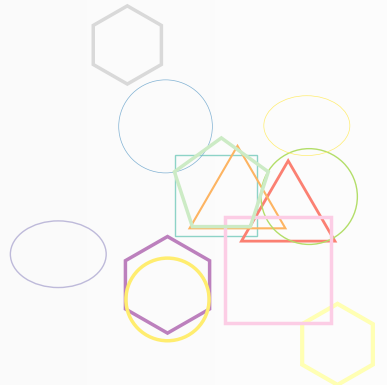[{"shape": "square", "thickness": 1, "radius": 0.53, "center": [0.557, 0.491]}, {"shape": "hexagon", "thickness": 3, "radius": 0.53, "center": [0.871, 0.106]}, {"shape": "oval", "thickness": 1, "radius": 0.62, "center": [0.15, 0.34]}, {"shape": "triangle", "thickness": 2, "radius": 0.7, "center": [0.744, 0.443]}, {"shape": "circle", "thickness": 0.5, "radius": 0.6, "center": [0.427, 0.672]}, {"shape": "triangle", "thickness": 1.5, "radius": 0.71, "center": [0.613, 0.478]}, {"shape": "circle", "thickness": 1, "radius": 0.62, "center": [0.798, 0.489]}, {"shape": "square", "thickness": 2.5, "radius": 0.69, "center": [0.717, 0.298]}, {"shape": "hexagon", "thickness": 2.5, "radius": 0.51, "center": [0.329, 0.883]}, {"shape": "hexagon", "thickness": 2.5, "radius": 0.63, "center": [0.432, 0.26]}, {"shape": "pentagon", "thickness": 2.5, "radius": 0.64, "center": [0.571, 0.514]}, {"shape": "oval", "thickness": 0.5, "radius": 0.56, "center": [0.792, 0.674]}, {"shape": "circle", "thickness": 2.5, "radius": 0.54, "center": [0.432, 0.222]}]